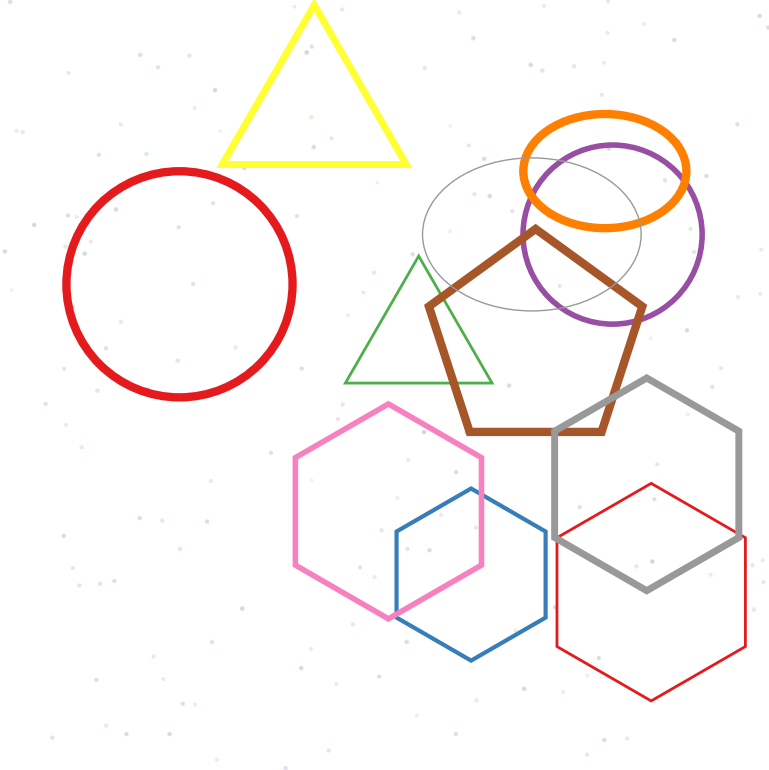[{"shape": "hexagon", "thickness": 1, "radius": 0.71, "center": [0.846, 0.231]}, {"shape": "circle", "thickness": 3, "radius": 0.73, "center": [0.233, 0.631]}, {"shape": "hexagon", "thickness": 1.5, "radius": 0.56, "center": [0.612, 0.254]}, {"shape": "triangle", "thickness": 1, "radius": 0.55, "center": [0.544, 0.557]}, {"shape": "circle", "thickness": 2, "radius": 0.58, "center": [0.796, 0.695]}, {"shape": "oval", "thickness": 3, "radius": 0.53, "center": [0.786, 0.778]}, {"shape": "triangle", "thickness": 2.5, "radius": 0.69, "center": [0.408, 0.855]}, {"shape": "pentagon", "thickness": 3, "radius": 0.73, "center": [0.696, 0.557]}, {"shape": "hexagon", "thickness": 2, "radius": 0.7, "center": [0.504, 0.336]}, {"shape": "hexagon", "thickness": 2.5, "radius": 0.69, "center": [0.84, 0.371]}, {"shape": "oval", "thickness": 0.5, "radius": 0.71, "center": [0.691, 0.696]}]